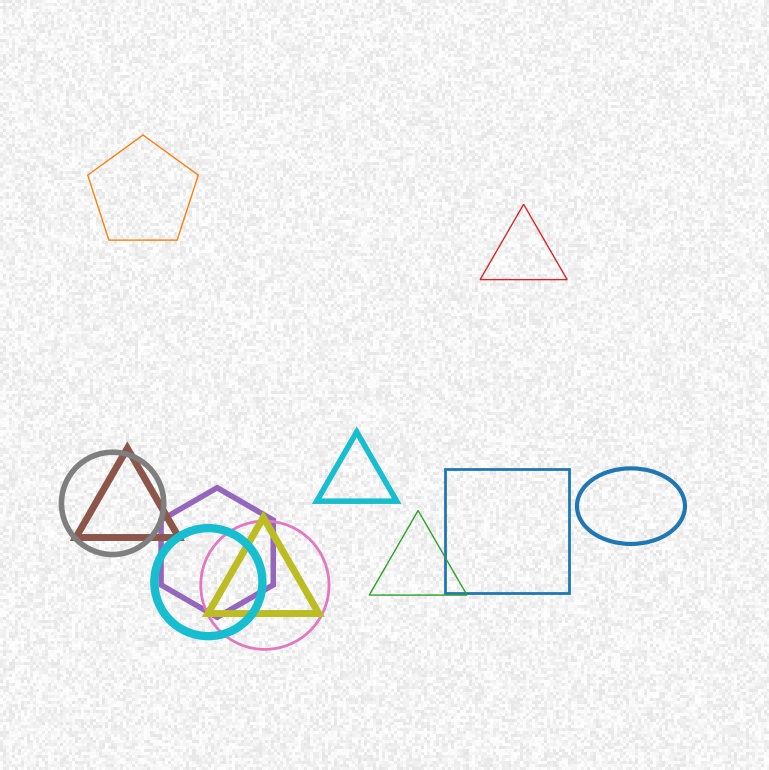[{"shape": "oval", "thickness": 1.5, "radius": 0.35, "center": [0.819, 0.343]}, {"shape": "square", "thickness": 1, "radius": 0.4, "center": [0.658, 0.31]}, {"shape": "pentagon", "thickness": 0.5, "radius": 0.38, "center": [0.186, 0.749]}, {"shape": "triangle", "thickness": 0.5, "radius": 0.37, "center": [0.543, 0.264]}, {"shape": "triangle", "thickness": 0.5, "radius": 0.33, "center": [0.68, 0.669]}, {"shape": "hexagon", "thickness": 2, "radius": 0.42, "center": [0.282, 0.282]}, {"shape": "triangle", "thickness": 2.5, "radius": 0.39, "center": [0.165, 0.341]}, {"shape": "circle", "thickness": 1, "radius": 0.42, "center": [0.344, 0.24]}, {"shape": "circle", "thickness": 2, "radius": 0.33, "center": [0.146, 0.346]}, {"shape": "triangle", "thickness": 2.5, "radius": 0.42, "center": [0.342, 0.245]}, {"shape": "circle", "thickness": 3, "radius": 0.35, "center": [0.271, 0.244]}, {"shape": "triangle", "thickness": 2, "radius": 0.3, "center": [0.463, 0.379]}]